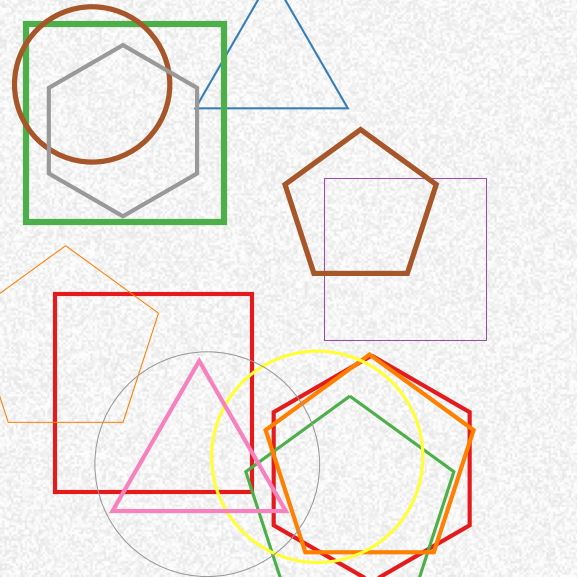[{"shape": "square", "thickness": 2, "radius": 0.85, "center": [0.266, 0.319]}, {"shape": "hexagon", "thickness": 2, "radius": 0.98, "center": [0.644, 0.187]}, {"shape": "triangle", "thickness": 1, "radius": 0.76, "center": [0.47, 0.888]}, {"shape": "square", "thickness": 3, "radius": 0.86, "center": [0.217, 0.786]}, {"shape": "pentagon", "thickness": 1.5, "radius": 0.95, "center": [0.606, 0.124]}, {"shape": "square", "thickness": 0.5, "radius": 0.7, "center": [0.701, 0.551]}, {"shape": "pentagon", "thickness": 0.5, "radius": 0.85, "center": [0.114, 0.405]}, {"shape": "pentagon", "thickness": 2, "radius": 0.95, "center": [0.64, 0.196]}, {"shape": "circle", "thickness": 1.5, "radius": 0.92, "center": [0.549, 0.208]}, {"shape": "pentagon", "thickness": 2.5, "radius": 0.69, "center": [0.624, 0.637]}, {"shape": "circle", "thickness": 2.5, "radius": 0.67, "center": [0.16, 0.853]}, {"shape": "triangle", "thickness": 2, "radius": 0.87, "center": [0.345, 0.201]}, {"shape": "circle", "thickness": 0.5, "radius": 0.97, "center": [0.359, 0.195]}, {"shape": "hexagon", "thickness": 2, "radius": 0.74, "center": [0.213, 0.773]}]